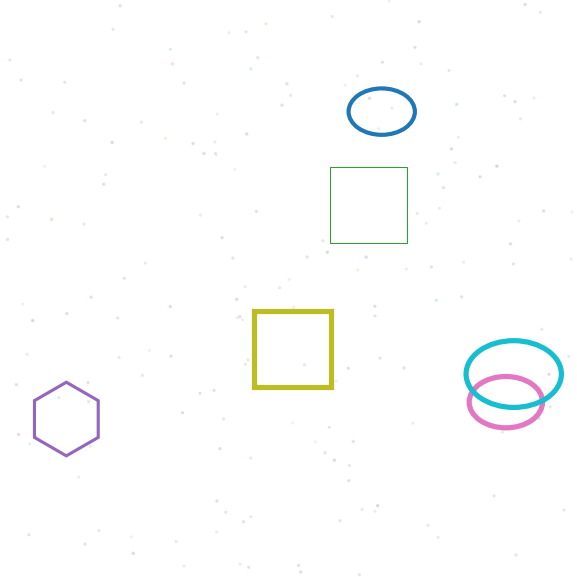[{"shape": "oval", "thickness": 2, "radius": 0.29, "center": [0.661, 0.806]}, {"shape": "square", "thickness": 0.5, "radius": 0.33, "center": [0.638, 0.644]}, {"shape": "hexagon", "thickness": 1.5, "radius": 0.32, "center": [0.115, 0.274]}, {"shape": "oval", "thickness": 2.5, "radius": 0.32, "center": [0.876, 0.303]}, {"shape": "square", "thickness": 2.5, "radius": 0.33, "center": [0.506, 0.394]}, {"shape": "oval", "thickness": 2.5, "radius": 0.41, "center": [0.89, 0.351]}]